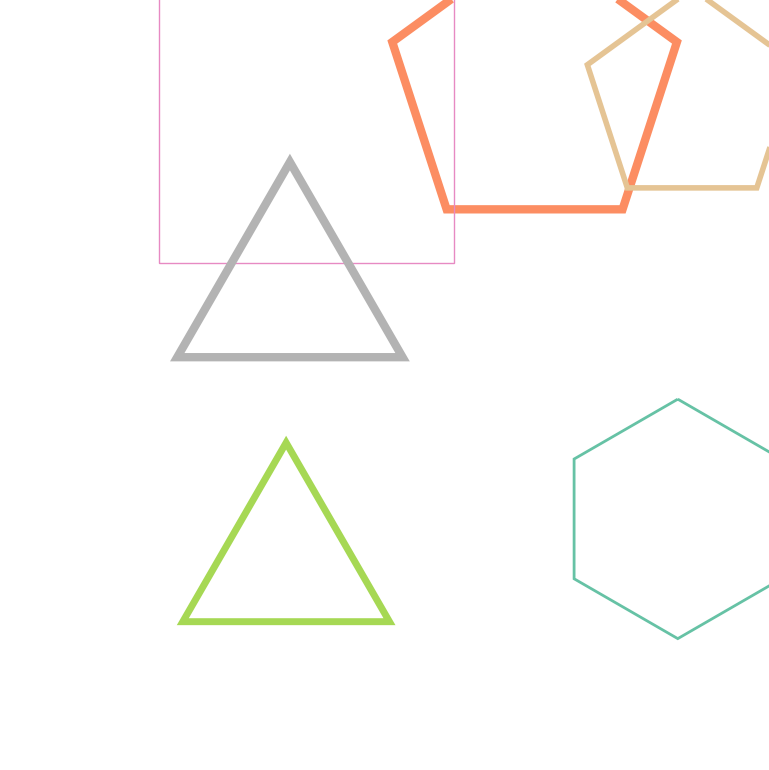[{"shape": "hexagon", "thickness": 1, "radius": 0.78, "center": [0.88, 0.326]}, {"shape": "pentagon", "thickness": 3, "radius": 0.97, "center": [0.694, 0.885]}, {"shape": "square", "thickness": 0.5, "radius": 0.96, "center": [0.398, 0.85]}, {"shape": "triangle", "thickness": 2.5, "radius": 0.77, "center": [0.372, 0.27]}, {"shape": "pentagon", "thickness": 2, "radius": 0.71, "center": [0.899, 0.872]}, {"shape": "triangle", "thickness": 3, "radius": 0.84, "center": [0.377, 0.621]}]